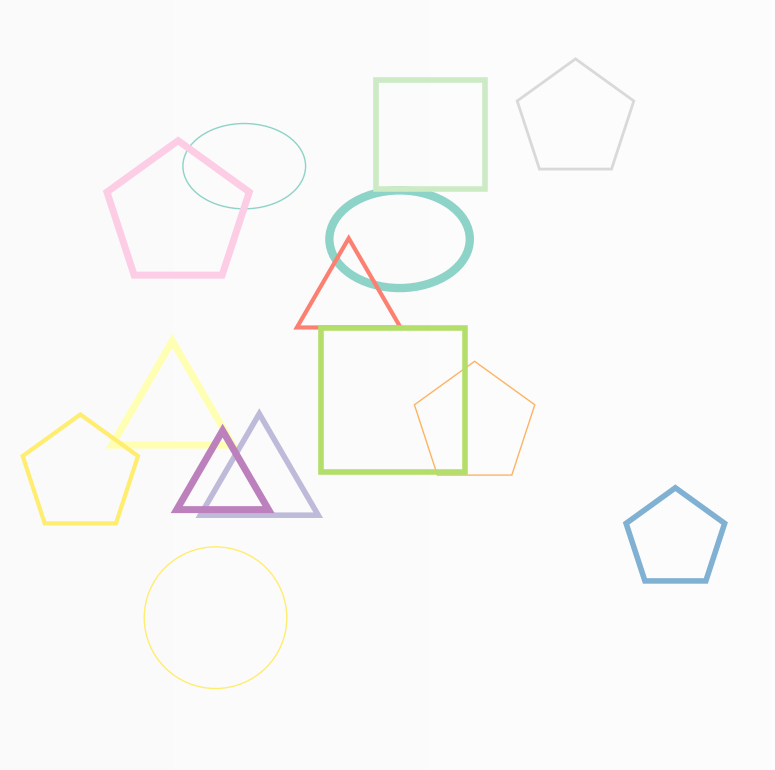[{"shape": "oval", "thickness": 0.5, "radius": 0.4, "center": [0.315, 0.784]}, {"shape": "oval", "thickness": 3, "radius": 0.45, "center": [0.516, 0.689]}, {"shape": "triangle", "thickness": 2.5, "radius": 0.45, "center": [0.222, 0.467]}, {"shape": "triangle", "thickness": 2, "radius": 0.44, "center": [0.335, 0.375]}, {"shape": "triangle", "thickness": 1.5, "radius": 0.39, "center": [0.45, 0.613]}, {"shape": "pentagon", "thickness": 2, "radius": 0.33, "center": [0.871, 0.3]}, {"shape": "pentagon", "thickness": 0.5, "radius": 0.41, "center": [0.612, 0.449]}, {"shape": "square", "thickness": 2, "radius": 0.47, "center": [0.507, 0.48]}, {"shape": "pentagon", "thickness": 2.5, "radius": 0.48, "center": [0.23, 0.721]}, {"shape": "pentagon", "thickness": 1, "radius": 0.4, "center": [0.743, 0.844]}, {"shape": "triangle", "thickness": 2.5, "radius": 0.34, "center": [0.287, 0.372]}, {"shape": "square", "thickness": 2, "radius": 0.35, "center": [0.555, 0.825]}, {"shape": "circle", "thickness": 0.5, "radius": 0.46, "center": [0.278, 0.198]}, {"shape": "pentagon", "thickness": 1.5, "radius": 0.39, "center": [0.104, 0.384]}]